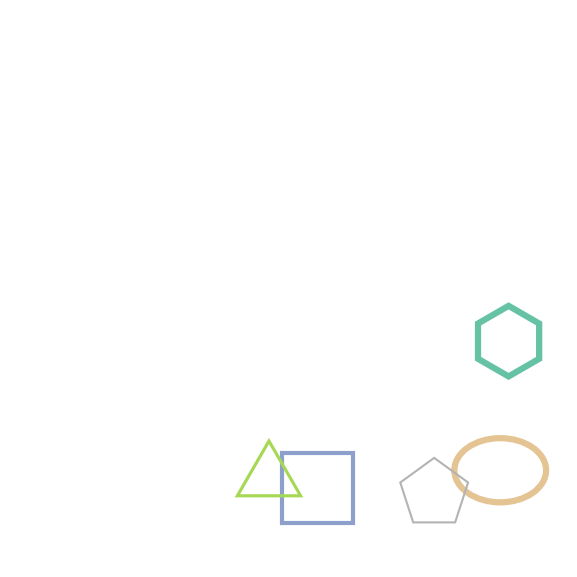[{"shape": "hexagon", "thickness": 3, "radius": 0.31, "center": [0.881, 0.408]}, {"shape": "square", "thickness": 2, "radius": 0.31, "center": [0.55, 0.154]}, {"shape": "triangle", "thickness": 1.5, "radius": 0.32, "center": [0.466, 0.172]}, {"shape": "oval", "thickness": 3, "radius": 0.4, "center": [0.866, 0.185]}, {"shape": "pentagon", "thickness": 1, "radius": 0.31, "center": [0.752, 0.145]}]